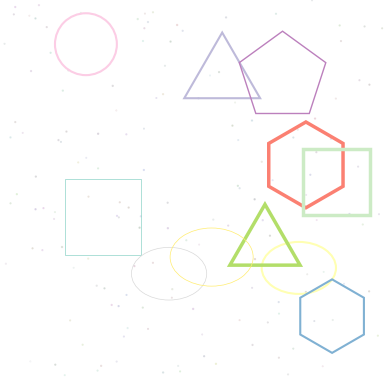[{"shape": "square", "thickness": 0.5, "radius": 0.49, "center": [0.268, 0.437]}, {"shape": "oval", "thickness": 1.5, "radius": 0.48, "center": [0.776, 0.304]}, {"shape": "triangle", "thickness": 1.5, "radius": 0.57, "center": [0.577, 0.802]}, {"shape": "hexagon", "thickness": 2.5, "radius": 0.56, "center": [0.795, 0.572]}, {"shape": "hexagon", "thickness": 1.5, "radius": 0.48, "center": [0.863, 0.179]}, {"shape": "triangle", "thickness": 2.5, "radius": 0.53, "center": [0.688, 0.364]}, {"shape": "circle", "thickness": 1.5, "radius": 0.4, "center": [0.223, 0.885]}, {"shape": "oval", "thickness": 0.5, "radius": 0.49, "center": [0.439, 0.289]}, {"shape": "pentagon", "thickness": 1, "radius": 0.59, "center": [0.734, 0.801]}, {"shape": "square", "thickness": 2.5, "radius": 0.43, "center": [0.873, 0.527]}, {"shape": "oval", "thickness": 0.5, "radius": 0.54, "center": [0.55, 0.332]}]